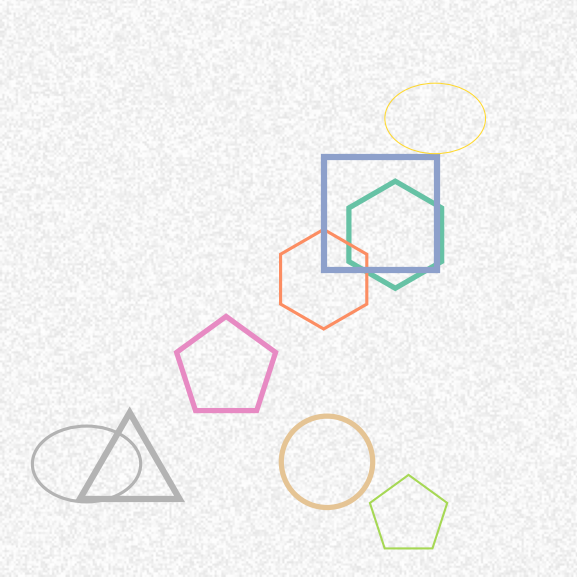[{"shape": "hexagon", "thickness": 2.5, "radius": 0.46, "center": [0.684, 0.593]}, {"shape": "hexagon", "thickness": 1.5, "radius": 0.43, "center": [0.56, 0.516]}, {"shape": "square", "thickness": 3, "radius": 0.49, "center": [0.659, 0.63]}, {"shape": "pentagon", "thickness": 2.5, "radius": 0.45, "center": [0.391, 0.361]}, {"shape": "pentagon", "thickness": 1, "radius": 0.35, "center": [0.707, 0.106]}, {"shape": "oval", "thickness": 0.5, "radius": 0.44, "center": [0.754, 0.794]}, {"shape": "circle", "thickness": 2.5, "radius": 0.4, "center": [0.566, 0.199]}, {"shape": "triangle", "thickness": 3, "radius": 0.5, "center": [0.225, 0.185]}, {"shape": "oval", "thickness": 1.5, "radius": 0.47, "center": [0.15, 0.196]}]